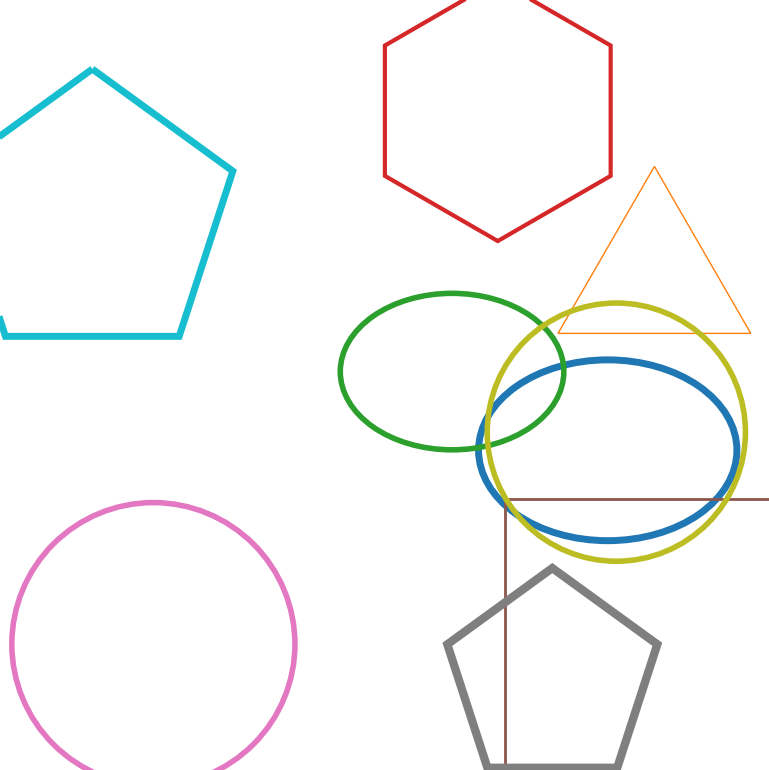[{"shape": "oval", "thickness": 2.5, "radius": 0.84, "center": [0.789, 0.415]}, {"shape": "triangle", "thickness": 0.5, "radius": 0.72, "center": [0.85, 0.639]}, {"shape": "oval", "thickness": 2, "radius": 0.73, "center": [0.587, 0.517]}, {"shape": "hexagon", "thickness": 1.5, "radius": 0.85, "center": [0.646, 0.856]}, {"shape": "square", "thickness": 1, "radius": 0.89, "center": [0.833, 0.175]}, {"shape": "circle", "thickness": 2, "radius": 0.92, "center": [0.199, 0.163]}, {"shape": "pentagon", "thickness": 3, "radius": 0.72, "center": [0.717, 0.119]}, {"shape": "circle", "thickness": 2, "radius": 0.84, "center": [0.8, 0.439]}, {"shape": "pentagon", "thickness": 2.5, "radius": 0.96, "center": [0.12, 0.718]}]